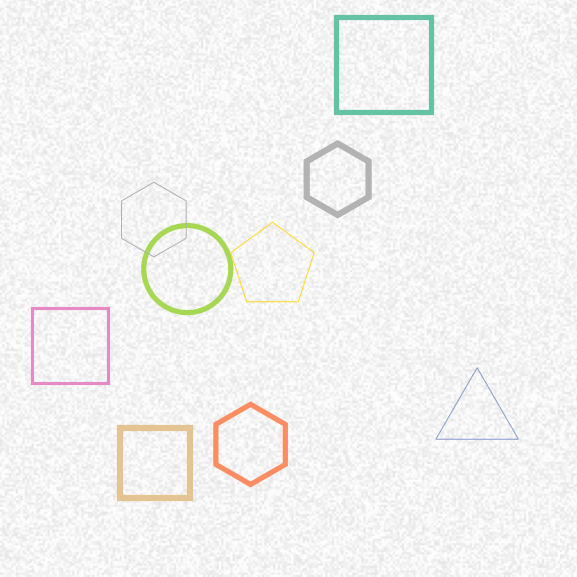[{"shape": "square", "thickness": 2.5, "radius": 0.41, "center": [0.664, 0.887]}, {"shape": "hexagon", "thickness": 2.5, "radius": 0.35, "center": [0.434, 0.23]}, {"shape": "triangle", "thickness": 0.5, "radius": 0.41, "center": [0.826, 0.28]}, {"shape": "square", "thickness": 1.5, "radius": 0.33, "center": [0.121, 0.4]}, {"shape": "circle", "thickness": 2.5, "radius": 0.38, "center": [0.324, 0.533]}, {"shape": "pentagon", "thickness": 0.5, "radius": 0.38, "center": [0.472, 0.538]}, {"shape": "square", "thickness": 3, "radius": 0.31, "center": [0.269, 0.197]}, {"shape": "hexagon", "thickness": 0.5, "radius": 0.32, "center": [0.266, 0.619]}, {"shape": "hexagon", "thickness": 3, "radius": 0.31, "center": [0.585, 0.689]}]